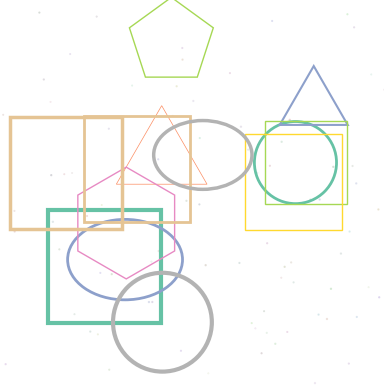[{"shape": "square", "thickness": 3, "radius": 0.73, "center": [0.272, 0.308]}, {"shape": "circle", "thickness": 2, "radius": 0.53, "center": [0.767, 0.578]}, {"shape": "triangle", "thickness": 0.5, "radius": 0.68, "center": [0.42, 0.59]}, {"shape": "triangle", "thickness": 1.5, "radius": 0.51, "center": [0.815, 0.727]}, {"shape": "oval", "thickness": 2, "radius": 0.75, "center": [0.325, 0.326]}, {"shape": "hexagon", "thickness": 1, "radius": 0.73, "center": [0.328, 0.421]}, {"shape": "pentagon", "thickness": 1, "radius": 0.57, "center": [0.445, 0.892]}, {"shape": "square", "thickness": 1, "radius": 0.54, "center": [0.795, 0.578]}, {"shape": "square", "thickness": 1, "radius": 0.63, "center": [0.762, 0.527]}, {"shape": "square", "thickness": 2.5, "radius": 0.73, "center": [0.171, 0.552]}, {"shape": "square", "thickness": 2, "radius": 0.69, "center": [0.355, 0.56]}, {"shape": "oval", "thickness": 2.5, "radius": 0.64, "center": [0.527, 0.598]}, {"shape": "circle", "thickness": 3, "radius": 0.64, "center": [0.422, 0.163]}]